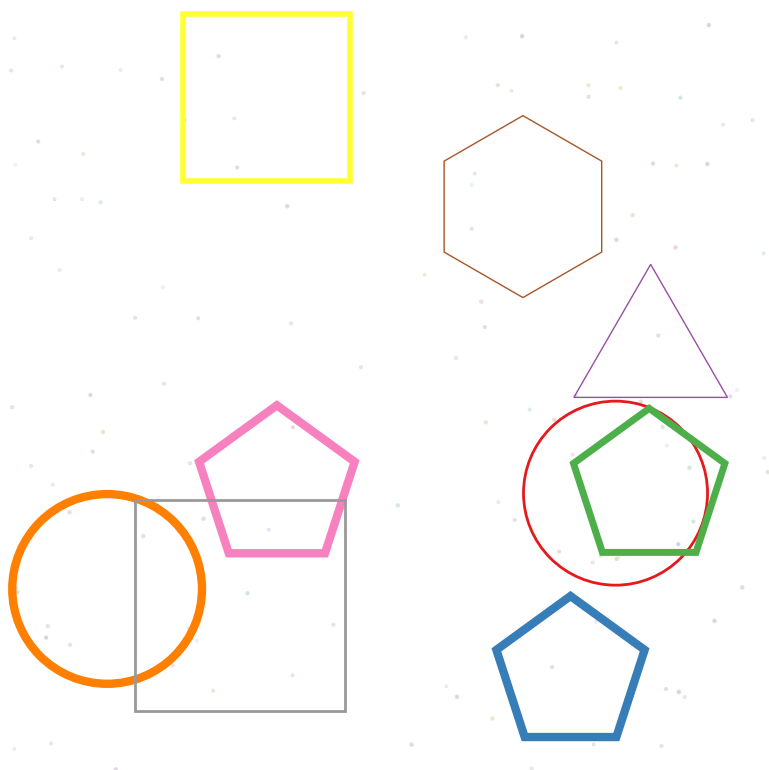[{"shape": "circle", "thickness": 1, "radius": 0.6, "center": [0.799, 0.36]}, {"shape": "pentagon", "thickness": 3, "radius": 0.51, "center": [0.741, 0.125]}, {"shape": "pentagon", "thickness": 2.5, "radius": 0.52, "center": [0.843, 0.366]}, {"shape": "triangle", "thickness": 0.5, "radius": 0.58, "center": [0.845, 0.541]}, {"shape": "circle", "thickness": 3, "radius": 0.62, "center": [0.139, 0.235]}, {"shape": "square", "thickness": 2, "radius": 0.54, "center": [0.346, 0.874]}, {"shape": "hexagon", "thickness": 0.5, "radius": 0.59, "center": [0.679, 0.732]}, {"shape": "pentagon", "thickness": 3, "radius": 0.53, "center": [0.36, 0.367]}, {"shape": "square", "thickness": 1, "radius": 0.68, "center": [0.312, 0.213]}]